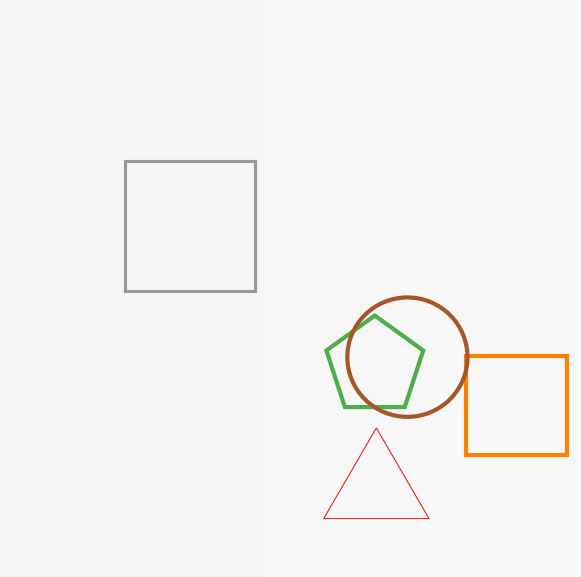[{"shape": "triangle", "thickness": 0.5, "radius": 0.52, "center": [0.648, 0.153]}, {"shape": "pentagon", "thickness": 2, "radius": 0.44, "center": [0.645, 0.365]}, {"shape": "square", "thickness": 2, "radius": 0.43, "center": [0.889, 0.297]}, {"shape": "circle", "thickness": 2, "radius": 0.52, "center": [0.701, 0.381]}, {"shape": "square", "thickness": 1.5, "radius": 0.56, "center": [0.327, 0.608]}]